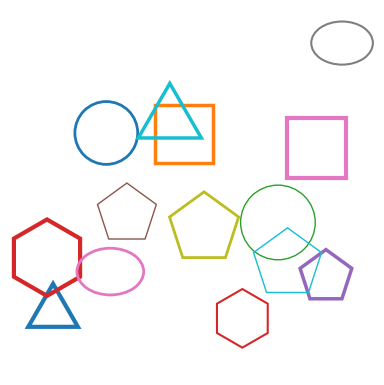[{"shape": "circle", "thickness": 2, "radius": 0.41, "center": [0.276, 0.655]}, {"shape": "triangle", "thickness": 3, "radius": 0.37, "center": [0.138, 0.188]}, {"shape": "square", "thickness": 2.5, "radius": 0.38, "center": [0.477, 0.652]}, {"shape": "circle", "thickness": 1, "radius": 0.48, "center": [0.722, 0.422]}, {"shape": "hexagon", "thickness": 1.5, "radius": 0.38, "center": [0.629, 0.173]}, {"shape": "hexagon", "thickness": 3, "radius": 0.5, "center": [0.122, 0.331]}, {"shape": "pentagon", "thickness": 2.5, "radius": 0.35, "center": [0.847, 0.281]}, {"shape": "pentagon", "thickness": 1, "radius": 0.4, "center": [0.33, 0.444]}, {"shape": "oval", "thickness": 2, "radius": 0.43, "center": [0.287, 0.295]}, {"shape": "square", "thickness": 3, "radius": 0.39, "center": [0.822, 0.615]}, {"shape": "oval", "thickness": 1.5, "radius": 0.4, "center": [0.888, 0.888]}, {"shape": "pentagon", "thickness": 2, "radius": 0.47, "center": [0.53, 0.407]}, {"shape": "pentagon", "thickness": 1, "radius": 0.46, "center": [0.747, 0.315]}, {"shape": "triangle", "thickness": 2.5, "radius": 0.47, "center": [0.441, 0.689]}]